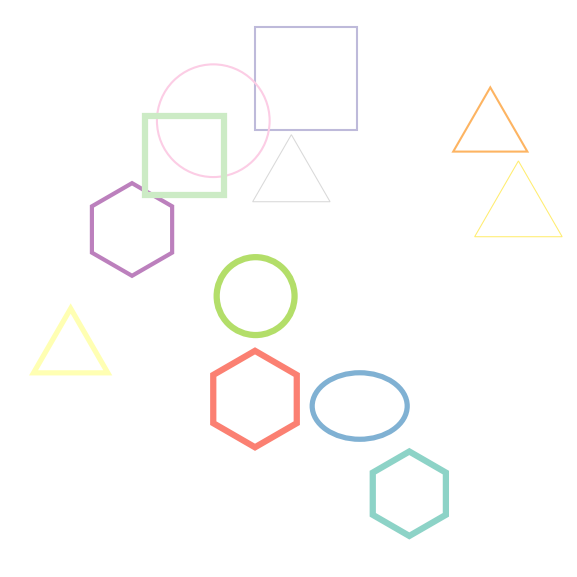[{"shape": "hexagon", "thickness": 3, "radius": 0.37, "center": [0.709, 0.144]}, {"shape": "triangle", "thickness": 2.5, "radius": 0.37, "center": [0.122, 0.391]}, {"shape": "square", "thickness": 1, "radius": 0.44, "center": [0.53, 0.863]}, {"shape": "hexagon", "thickness": 3, "radius": 0.42, "center": [0.442, 0.308]}, {"shape": "oval", "thickness": 2.5, "radius": 0.41, "center": [0.623, 0.296]}, {"shape": "triangle", "thickness": 1, "radius": 0.37, "center": [0.849, 0.774]}, {"shape": "circle", "thickness": 3, "radius": 0.34, "center": [0.443, 0.486]}, {"shape": "circle", "thickness": 1, "radius": 0.49, "center": [0.369, 0.79]}, {"shape": "triangle", "thickness": 0.5, "radius": 0.39, "center": [0.505, 0.689]}, {"shape": "hexagon", "thickness": 2, "radius": 0.4, "center": [0.229, 0.602]}, {"shape": "square", "thickness": 3, "radius": 0.34, "center": [0.319, 0.729]}, {"shape": "triangle", "thickness": 0.5, "radius": 0.44, "center": [0.898, 0.633]}]